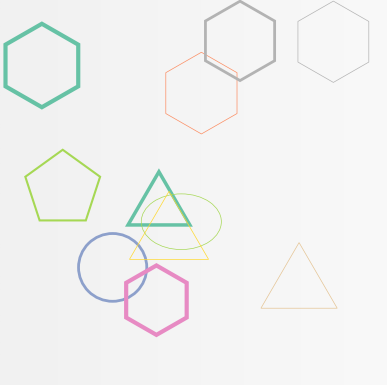[{"shape": "hexagon", "thickness": 3, "radius": 0.54, "center": [0.108, 0.83]}, {"shape": "triangle", "thickness": 2.5, "radius": 0.46, "center": [0.41, 0.462]}, {"shape": "hexagon", "thickness": 0.5, "radius": 0.53, "center": [0.52, 0.758]}, {"shape": "circle", "thickness": 2, "radius": 0.44, "center": [0.291, 0.305]}, {"shape": "hexagon", "thickness": 3, "radius": 0.45, "center": [0.404, 0.22]}, {"shape": "pentagon", "thickness": 1.5, "radius": 0.51, "center": [0.162, 0.51]}, {"shape": "oval", "thickness": 0.5, "radius": 0.52, "center": [0.468, 0.424]}, {"shape": "triangle", "thickness": 0.5, "radius": 0.59, "center": [0.436, 0.385]}, {"shape": "triangle", "thickness": 0.5, "radius": 0.57, "center": [0.772, 0.256]}, {"shape": "hexagon", "thickness": 0.5, "radius": 0.53, "center": [0.86, 0.892]}, {"shape": "hexagon", "thickness": 2, "radius": 0.52, "center": [0.619, 0.894]}]